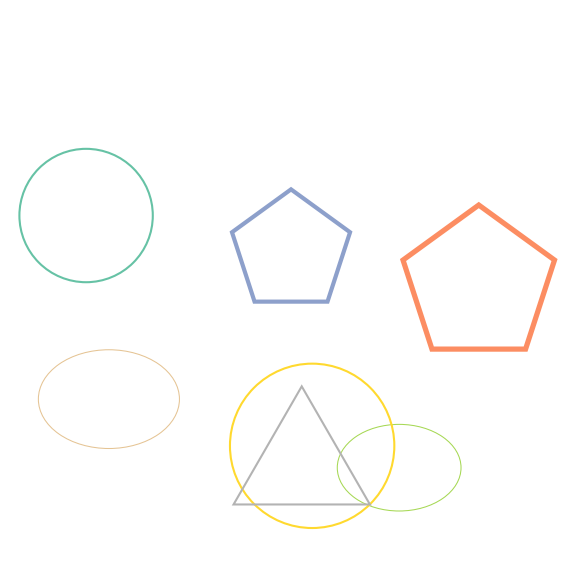[{"shape": "circle", "thickness": 1, "radius": 0.58, "center": [0.149, 0.626]}, {"shape": "pentagon", "thickness": 2.5, "radius": 0.69, "center": [0.829, 0.506]}, {"shape": "pentagon", "thickness": 2, "radius": 0.54, "center": [0.504, 0.564]}, {"shape": "oval", "thickness": 0.5, "radius": 0.54, "center": [0.691, 0.189]}, {"shape": "circle", "thickness": 1, "radius": 0.71, "center": [0.541, 0.227]}, {"shape": "oval", "thickness": 0.5, "radius": 0.61, "center": [0.189, 0.308]}, {"shape": "triangle", "thickness": 1, "radius": 0.68, "center": [0.522, 0.194]}]